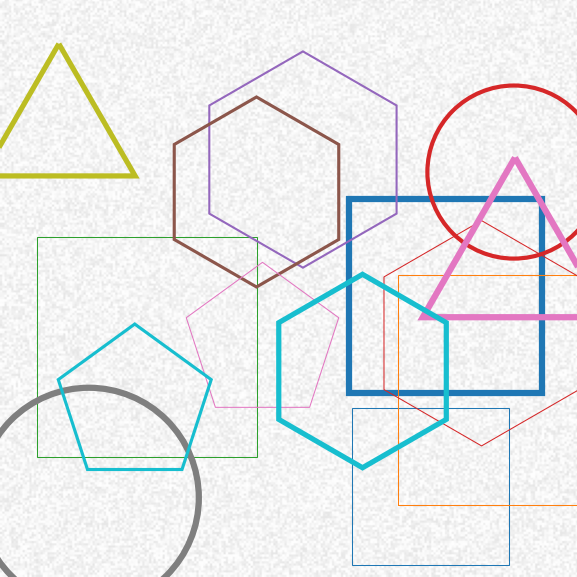[{"shape": "square", "thickness": 0.5, "radius": 0.68, "center": [0.746, 0.157]}, {"shape": "square", "thickness": 3, "radius": 0.84, "center": [0.771, 0.486]}, {"shape": "square", "thickness": 0.5, "radius": 1.0, "center": [0.888, 0.324]}, {"shape": "square", "thickness": 0.5, "radius": 0.95, "center": [0.255, 0.398]}, {"shape": "hexagon", "thickness": 0.5, "radius": 0.98, "center": [0.834, 0.422]}, {"shape": "circle", "thickness": 2, "radius": 0.75, "center": [0.89, 0.701]}, {"shape": "hexagon", "thickness": 1, "radius": 0.94, "center": [0.525, 0.723]}, {"shape": "hexagon", "thickness": 1.5, "radius": 0.82, "center": [0.444, 0.667]}, {"shape": "pentagon", "thickness": 0.5, "radius": 0.69, "center": [0.455, 0.406]}, {"shape": "triangle", "thickness": 3, "radius": 0.92, "center": [0.892, 0.542]}, {"shape": "circle", "thickness": 3, "radius": 0.95, "center": [0.154, 0.137]}, {"shape": "triangle", "thickness": 2.5, "radius": 0.76, "center": [0.102, 0.771]}, {"shape": "pentagon", "thickness": 1.5, "radius": 0.7, "center": [0.233, 0.299]}, {"shape": "hexagon", "thickness": 2.5, "radius": 0.84, "center": [0.628, 0.357]}]